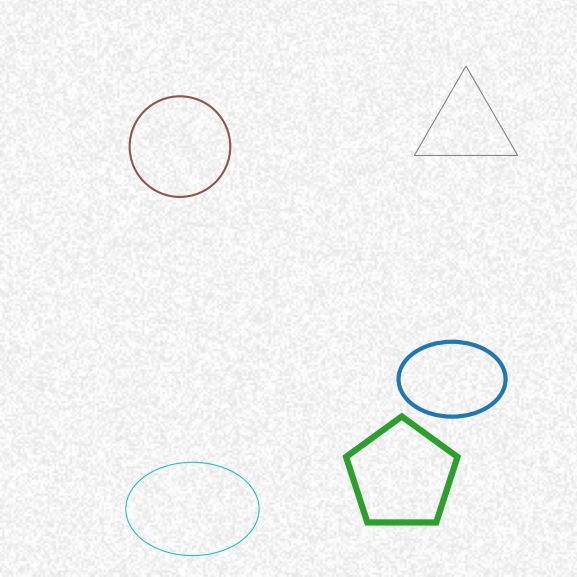[{"shape": "oval", "thickness": 2, "radius": 0.46, "center": [0.783, 0.343]}, {"shape": "pentagon", "thickness": 3, "radius": 0.51, "center": [0.696, 0.177]}, {"shape": "circle", "thickness": 1, "radius": 0.44, "center": [0.312, 0.745]}, {"shape": "triangle", "thickness": 0.5, "radius": 0.52, "center": [0.807, 0.782]}, {"shape": "oval", "thickness": 0.5, "radius": 0.58, "center": [0.333, 0.118]}]